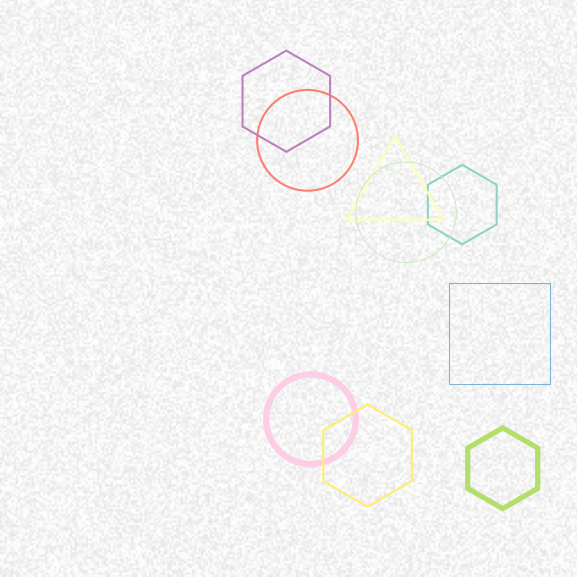[{"shape": "hexagon", "thickness": 1, "radius": 0.34, "center": [0.8, 0.645]}, {"shape": "triangle", "thickness": 1, "radius": 0.48, "center": [0.684, 0.667]}, {"shape": "circle", "thickness": 1, "radius": 0.44, "center": [0.533, 0.756]}, {"shape": "square", "thickness": 0.5, "radius": 0.44, "center": [0.865, 0.421]}, {"shape": "hexagon", "thickness": 2.5, "radius": 0.35, "center": [0.871, 0.188]}, {"shape": "circle", "thickness": 3, "radius": 0.39, "center": [0.538, 0.273]}, {"shape": "hexagon", "thickness": 1, "radius": 0.44, "center": [0.496, 0.824]}, {"shape": "circle", "thickness": 0.5, "radius": 0.44, "center": [0.703, 0.632]}, {"shape": "hexagon", "thickness": 1, "radius": 0.44, "center": [0.636, 0.21]}]